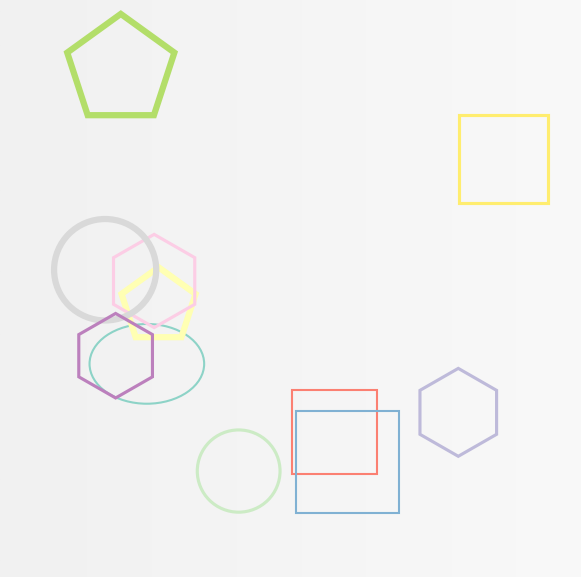[{"shape": "oval", "thickness": 1, "radius": 0.49, "center": [0.253, 0.369]}, {"shape": "pentagon", "thickness": 3, "radius": 0.33, "center": [0.273, 0.469]}, {"shape": "hexagon", "thickness": 1.5, "radius": 0.38, "center": [0.788, 0.285]}, {"shape": "square", "thickness": 1, "radius": 0.36, "center": [0.575, 0.252]}, {"shape": "square", "thickness": 1, "radius": 0.44, "center": [0.598, 0.2]}, {"shape": "pentagon", "thickness": 3, "radius": 0.48, "center": [0.208, 0.878]}, {"shape": "hexagon", "thickness": 1.5, "radius": 0.4, "center": [0.265, 0.513]}, {"shape": "circle", "thickness": 3, "radius": 0.44, "center": [0.181, 0.532]}, {"shape": "hexagon", "thickness": 1.5, "radius": 0.37, "center": [0.199, 0.383]}, {"shape": "circle", "thickness": 1.5, "radius": 0.36, "center": [0.411, 0.183]}, {"shape": "square", "thickness": 1.5, "radius": 0.38, "center": [0.867, 0.724]}]